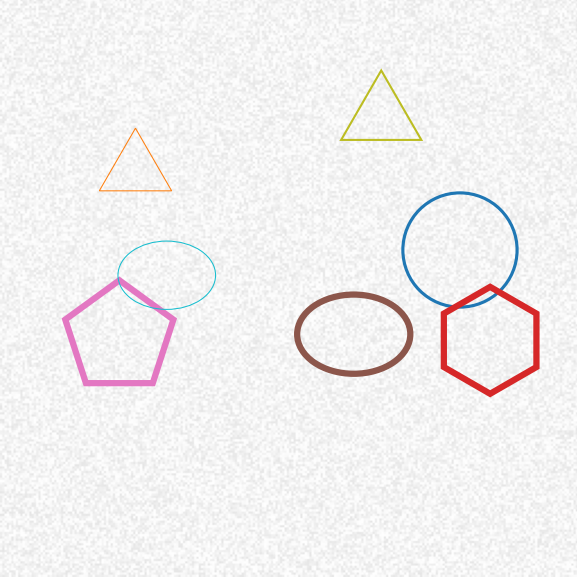[{"shape": "circle", "thickness": 1.5, "radius": 0.49, "center": [0.797, 0.566]}, {"shape": "triangle", "thickness": 0.5, "radius": 0.36, "center": [0.235, 0.705]}, {"shape": "hexagon", "thickness": 3, "radius": 0.46, "center": [0.849, 0.41]}, {"shape": "oval", "thickness": 3, "radius": 0.49, "center": [0.613, 0.42]}, {"shape": "pentagon", "thickness": 3, "radius": 0.49, "center": [0.207, 0.415]}, {"shape": "triangle", "thickness": 1, "radius": 0.4, "center": [0.66, 0.797]}, {"shape": "oval", "thickness": 0.5, "radius": 0.42, "center": [0.289, 0.523]}]